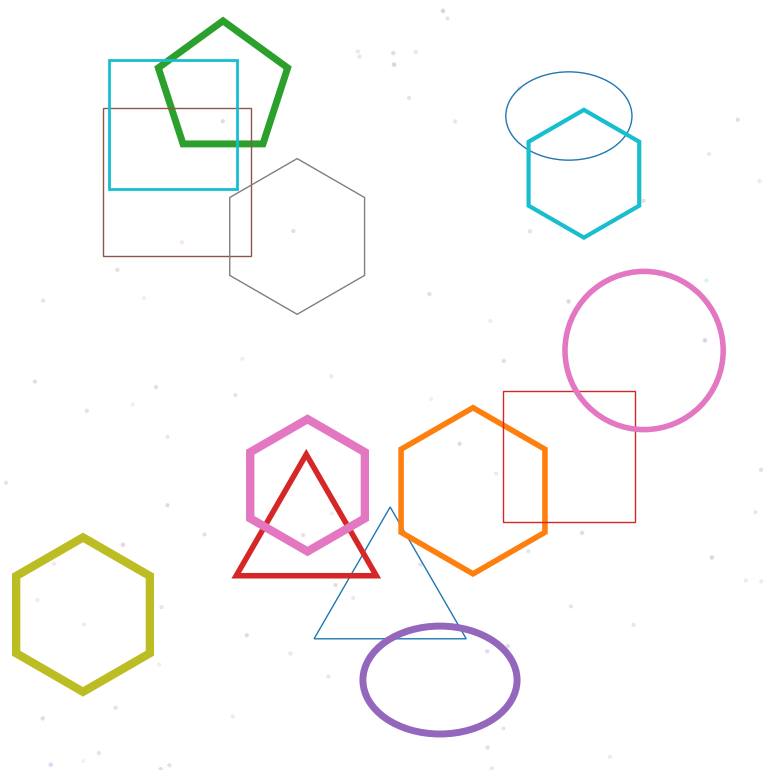[{"shape": "triangle", "thickness": 0.5, "radius": 0.57, "center": [0.507, 0.227]}, {"shape": "oval", "thickness": 0.5, "radius": 0.41, "center": [0.739, 0.849]}, {"shape": "hexagon", "thickness": 2, "radius": 0.54, "center": [0.614, 0.363]}, {"shape": "pentagon", "thickness": 2.5, "radius": 0.44, "center": [0.29, 0.885]}, {"shape": "triangle", "thickness": 2, "radius": 0.53, "center": [0.398, 0.305]}, {"shape": "square", "thickness": 0.5, "radius": 0.43, "center": [0.739, 0.407]}, {"shape": "oval", "thickness": 2.5, "radius": 0.5, "center": [0.571, 0.117]}, {"shape": "square", "thickness": 0.5, "radius": 0.48, "center": [0.23, 0.764]}, {"shape": "hexagon", "thickness": 3, "radius": 0.43, "center": [0.399, 0.37]}, {"shape": "circle", "thickness": 2, "radius": 0.51, "center": [0.836, 0.545]}, {"shape": "hexagon", "thickness": 0.5, "radius": 0.51, "center": [0.386, 0.693]}, {"shape": "hexagon", "thickness": 3, "radius": 0.5, "center": [0.108, 0.202]}, {"shape": "square", "thickness": 1, "radius": 0.42, "center": [0.225, 0.838]}, {"shape": "hexagon", "thickness": 1.5, "radius": 0.41, "center": [0.758, 0.774]}]